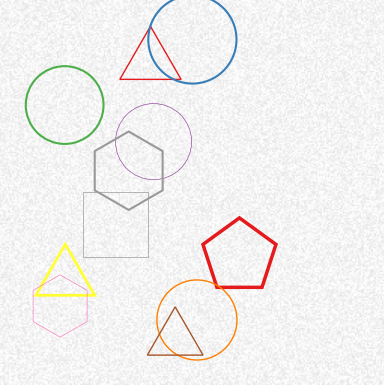[{"shape": "pentagon", "thickness": 2.5, "radius": 0.5, "center": [0.622, 0.334]}, {"shape": "triangle", "thickness": 1, "radius": 0.46, "center": [0.391, 0.84]}, {"shape": "circle", "thickness": 1.5, "radius": 0.57, "center": [0.5, 0.897]}, {"shape": "circle", "thickness": 1.5, "radius": 0.5, "center": [0.168, 0.727]}, {"shape": "circle", "thickness": 0.5, "radius": 0.49, "center": [0.399, 0.632]}, {"shape": "circle", "thickness": 1, "radius": 0.52, "center": [0.512, 0.169]}, {"shape": "triangle", "thickness": 2, "radius": 0.44, "center": [0.17, 0.277]}, {"shape": "triangle", "thickness": 1, "radius": 0.42, "center": [0.455, 0.119]}, {"shape": "hexagon", "thickness": 0.5, "radius": 0.4, "center": [0.156, 0.205]}, {"shape": "hexagon", "thickness": 1.5, "radius": 0.51, "center": [0.334, 0.557]}, {"shape": "square", "thickness": 0.5, "radius": 0.42, "center": [0.301, 0.416]}]